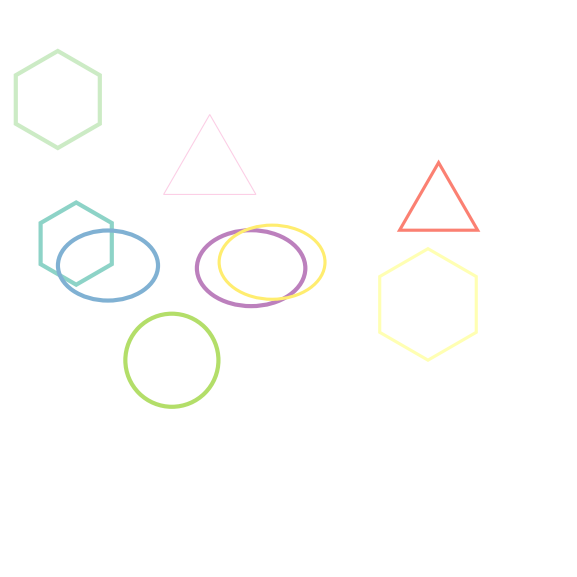[{"shape": "hexagon", "thickness": 2, "radius": 0.36, "center": [0.132, 0.577]}, {"shape": "hexagon", "thickness": 1.5, "radius": 0.48, "center": [0.741, 0.472]}, {"shape": "triangle", "thickness": 1.5, "radius": 0.39, "center": [0.76, 0.64]}, {"shape": "oval", "thickness": 2, "radius": 0.43, "center": [0.187, 0.539]}, {"shape": "circle", "thickness": 2, "radius": 0.4, "center": [0.298, 0.375]}, {"shape": "triangle", "thickness": 0.5, "radius": 0.46, "center": [0.363, 0.709]}, {"shape": "oval", "thickness": 2, "radius": 0.47, "center": [0.435, 0.535]}, {"shape": "hexagon", "thickness": 2, "radius": 0.42, "center": [0.1, 0.827]}, {"shape": "oval", "thickness": 1.5, "radius": 0.46, "center": [0.471, 0.545]}]